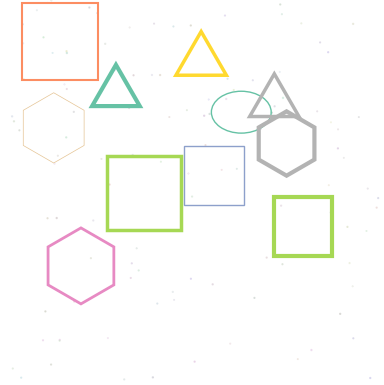[{"shape": "triangle", "thickness": 3, "radius": 0.36, "center": [0.301, 0.76]}, {"shape": "oval", "thickness": 1, "radius": 0.39, "center": [0.627, 0.709]}, {"shape": "square", "thickness": 1.5, "radius": 0.49, "center": [0.155, 0.892]}, {"shape": "square", "thickness": 1, "radius": 0.38, "center": [0.556, 0.543]}, {"shape": "hexagon", "thickness": 2, "radius": 0.49, "center": [0.21, 0.309]}, {"shape": "square", "thickness": 2.5, "radius": 0.48, "center": [0.373, 0.499]}, {"shape": "square", "thickness": 3, "radius": 0.38, "center": [0.787, 0.411]}, {"shape": "triangle", "thickness": 2.5, "radius": 0.38, "center": [0.522, 0.842]}, {"shape": "hexagon", "thickness": 0.5, "radius": 0.46, "center": [0.139, 0.668]}, {"shape": "triangle", "thickness": 2.5, "radius": 0.37, "center": [0.713, 0.734]}, {"shape": "hexagon", "thickness": 3, "radius": 0.42, "center": [0.744, 0.627]}]